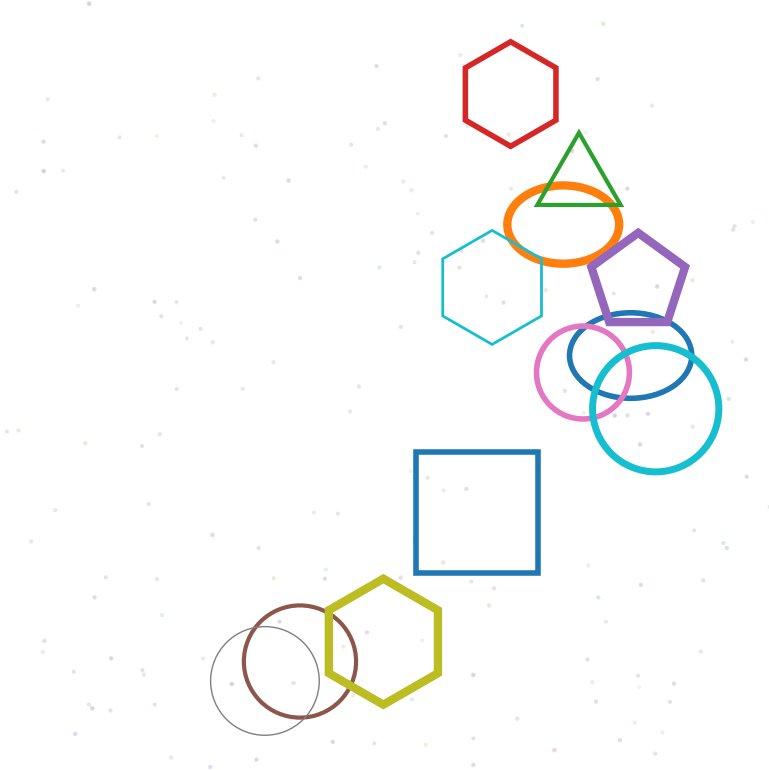[{"shape": "square", "thickness": 2, "radius": 0.39, "center": [0.619, 0.334]}, {"shape": "oval", "thickness": 2, "radius": 0.4, "center": [0.819, 0.538]}, {"shape": "oval", "thickness": 3, "radius": 0.36, "center": [0.731, 0.708]}, {"shape": "triangle", "thickness": 1.5, "radius": 0.31, "center": [0.752, 0.765]}, {"shape": "hexagon", "thickness": 2, "radius": 0.34, "center": [0.663, 0.878]}, {"shape": "pentagon", "thickness": 3, "radius": 0.32, "center": [0.829, 0.634]}, {"shape": "circle", "thickness": 1.5, "radius": 0.36, "center": [0.39, 0.141]}, {"shape": "circle", "thickness": 2, "radius": 0.3, "center": [0.757, 0.516]}, {"shape": "circle", "thickness": 0.5, "radius": 0.35, "center": [0.344, 0.116]}, {"shape": "hexagon", "thickness": 3, "radius": 0.41, "center": [0.498, 0.167]}, {"shape": "hexagon", "thickness": 1, "radius": 0.37, "center": [0.639, 0.627]}, {"shape": "circle", "thickness": 2.5, "radius": 0.41, "center": [0.852, 0.469]}]